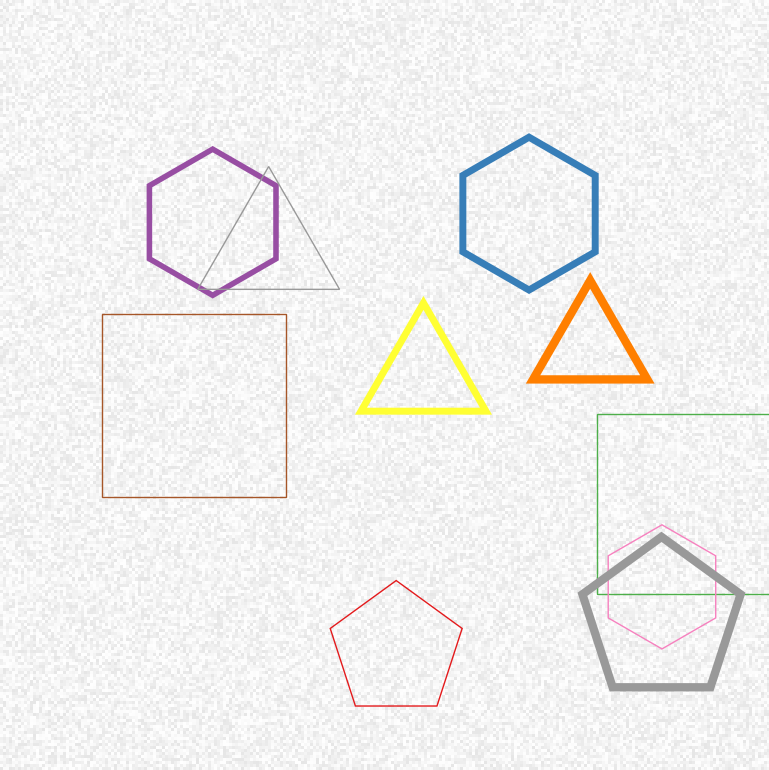[{"shape": "pentagon", "thickness": 0.5, "radius": 0.45, "center": [0.515, 0.156]}, {"shape": "hexagon", "thickness": 2.5, "radius": 0.5, "center": [0.687, 0.723]}, {"shape": "square", "thickness": 0.5, "radius": 0.58, "center": [0.893, 0.346]}, {"shape": "hexagon", "thickness": 2, "radius": 0.47, "center": [0.276, 0.711]}, {"shape": "triangle", "thickness": 3, "radius": 0.43, "center": [0.766, 0.55]}, {"shape": "triangle", "thickness": 2.5, "radius": 0.47, "center": [0.55, 0.513]}, {"shape": "square", "thickness": 0.5, "radius": 0.6, "center": [0.252, 0.473]}, {"shape": "hexagon", "thickness": 0.5, "radius": 0.4, "center": [0.86, 0.238]}, {"shape": "pentagon", "thickness": 3, "radius": 0.54, "center": [0.859, 0.195]}, {"shape": "triangle", "thickness": 0.5, "radius": 0.53, "center": [0.349, 0.677]}]